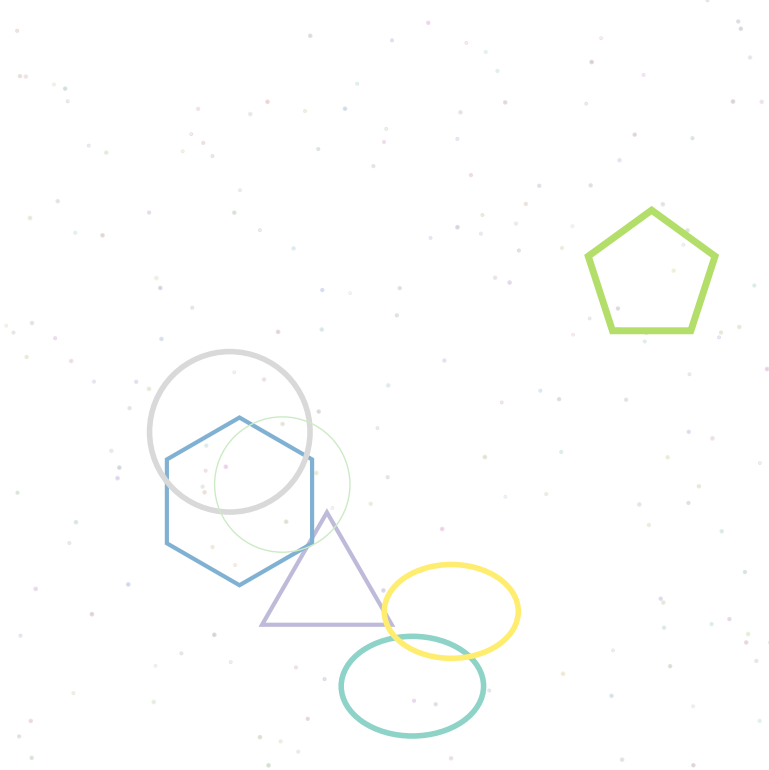[{"shape": "oval", "thickness": 2, "radius": 0.46, "center": [0.536, 0.109]}, {"shape": "triangle", "thickness": 1.5, "radius": 0.49, "center": [0.425, 0.237]}, {"shape": "hexagon", "thickness": 1.5, "radius": 0.54, "center": [0.311, 0.349]}, {"shape": "pentagon", "thickness": 2.5, "radius": 0.43, "center": [0.846, 0.64]}, {"shape": "circle", "thickness": 2, "radius": 0.52, "center": [0.298, 0.439]}, {"shape": "circle", "thickness": 0.5, "radius": 0.44, "center": [0.367, 0.371]}, {"shape": "oval", "thickness": 2, "radius": 0.44, "center": [0.586, 0.206]}]